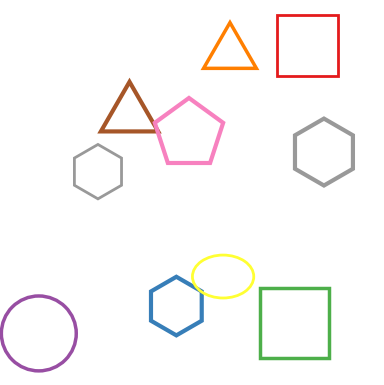[{"shape": "square", "thickness": 2, "radius": 0.39, "center": [0.798, 0.882]}, {"shape": "hexagon", "thickness": 3, "radius": 0.38, "center": [0.458, 0.205]}, {"shape": "square", "thickness": 2.5, "radius": 0.45, "center": [0.765, 0.161]}, {"shape": "circle", "thickness": 2.5, "radius": 0.49, "center": [0.101, 0.134]}, {"shape": "triangle", "thickness": 2.5, "radius": 0.4, "center": [0.597, 0.862]}, {"shape": "oval", "thickness": 2, "radius": 0.4, "center": [0.579, 0.282]}, {"shape": "triangle", "thickness": 3, "radius": 0.43, "center": [0.336, 0.702]}, {"shape": "pentagon", "thickness": 3, "radius": 0.47, "center": [0.491, 0.652]}, {"shape": "hexagon", "thickness": 2, "radius": 0.35, "center": [0.254, 0.554]}, {"shape": "hexagon", "thickness": 3, "radius": 0.43, "center": [0.841, 0.605]}]